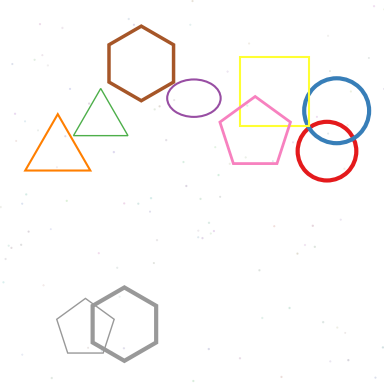[{"shape": "circle", "thickness": 3, "radius": 0.38, "center": [0.849, 0.607]}, {"shape": "circle", "thickness": 3, "radius": 0.42, "center": [0.874, 0.712]}, {"shape": "triangle", "thickness": 1, "radius": 0.41, "center": [0.262, 0.689]}, {"shape": "oval", "thickness": 1.5, "radius": 0.35, "center": [0.504, 0.745]}, {"shape": "triangle", "thickness": 1.5, "radius": 0.49, "center": [0.15, 0.606]}, {"shape": "square", "thickness": 1.5, "radius": 0.45, "center": [0.713, 0.762]}, {"shape": "hexagon", "thickness": 2.5, "radius": 0.48, "center": [0.367, 0.835]}, {"shape": "pentagon", "thickness": 2, "radius": 0.48, "center": [0.663, 0.653]}, {"shape": "pentagon", "thickness": 1, "radius": 0.39, "center": [0.222, 0.146]}, {"shape": "hexagon", "thickness": 3, "radius": 0.48, "center": [0.323, 0.158]}]